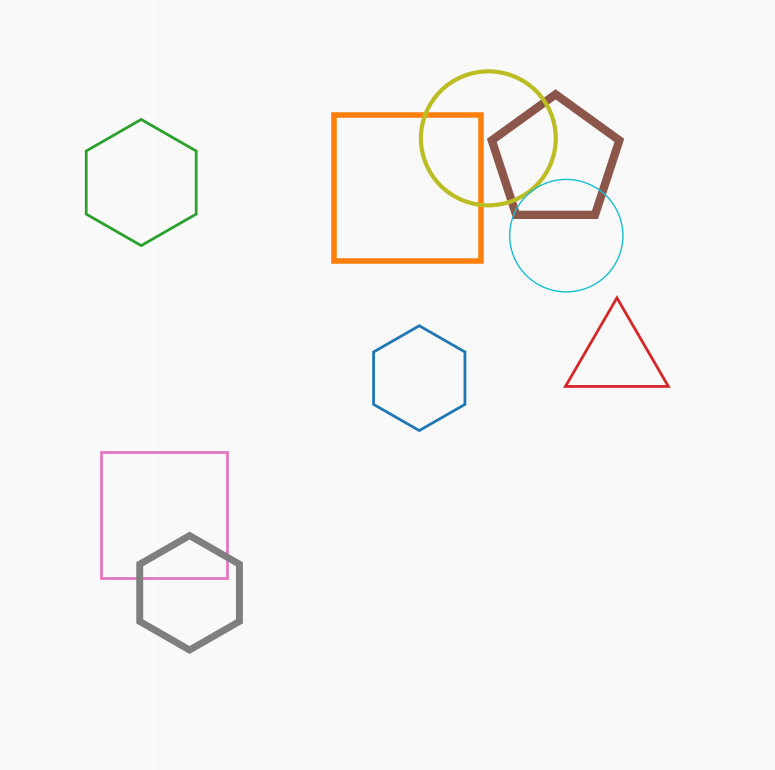[{"shape": "hexagon", "thickness": 1, "radius": 0.34, "center": [0.541, 0.509]}, {"shape": "square", "thickness": 2, "radius": 0.47, "center": [0.526, 0.755]}, {"shape": "hexagon", "thickness": 1, "radius": 0.41, "center": [0.182, 0.763]}, {"shape": "triangle", "thickness": 1, "radius": 0.38, "center": [0.796, 0.536]}, {"shape": "pentagon", "thickness": 3, "radius": 0.43, "center": [0.717, 0.791]}, {"shape": "square", "thickness": 1, "radius": 0.41, "center": [0.211, 0.331]}, {"shape": "hexagon", "thickness": 2.5, "radius": 0.37, "center": [0.245, 0.23]}, {"shape": "circle", "thickness": 1.5, "radius": 0.44, "center": [0.63, 0.82]}, {"shape": "circle", "thickness": 0.5, "radius": 0.37, "center": [0.731, 0.694]}]